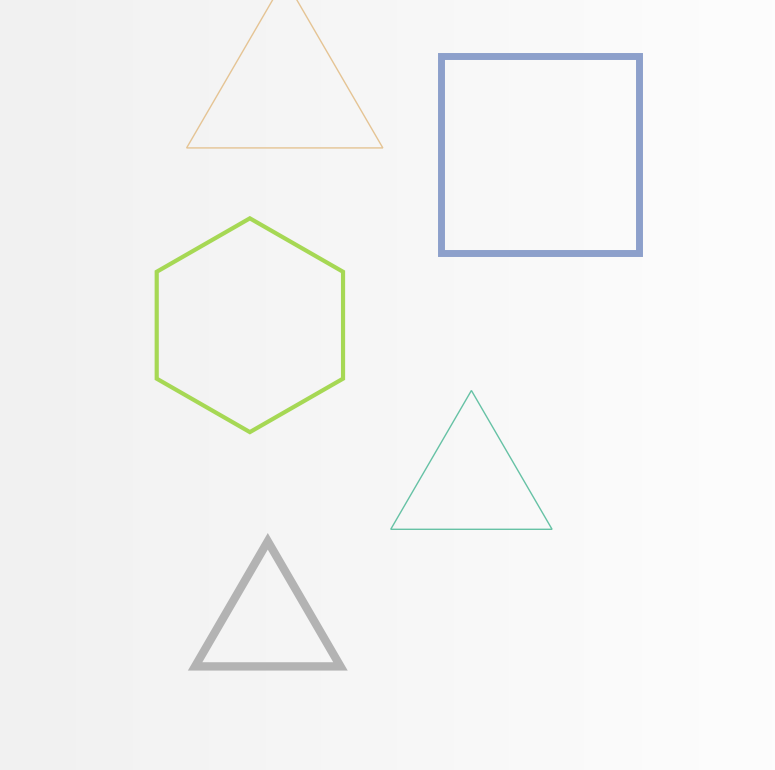[{"shape": "triangle", "thickness": 0.5, "radius": 0.6, "center": [0.608, 0.373]}, {"shape": "square", "thickness": 2.5, "radius": 0.64, "center": [0.697, 0.799]}, {"shape": "hexagon", "thickness": 1.5, "radius": 0.69, "center": [0.322, 0.578]}, {"shape": "triangle", "thickness": 0.5, "radius": 0.73, "center": [0.367, 0.881]}, {"shape": "triangle", "thickness": 3, "radius": 0.54, "center": [0.346, 0.189]}]